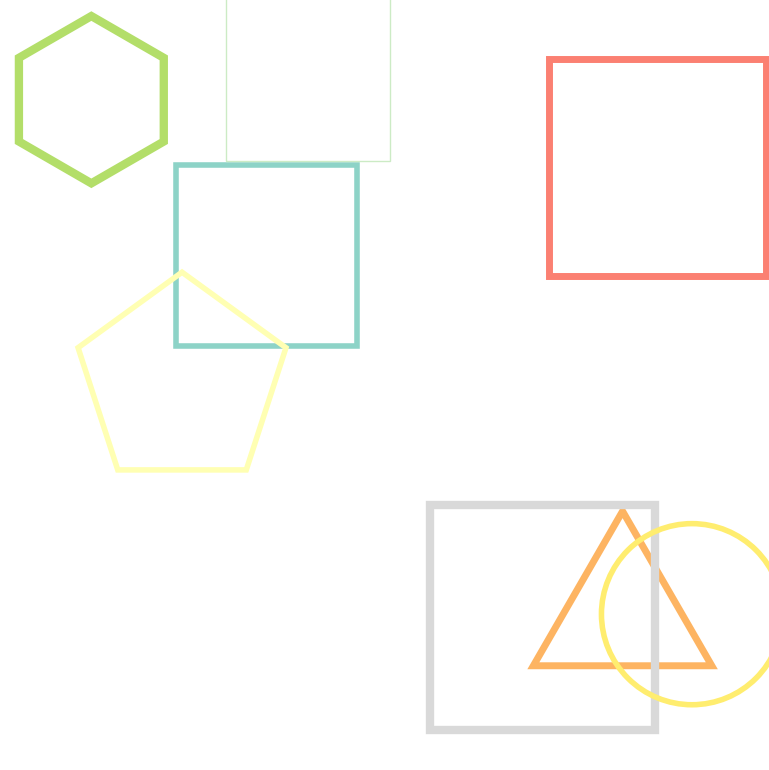[{"shape": "square", "thickness": 2, "radius": 0.59, "center": [0.346, 0.669]}, {"shape": "pentagon", "thickness": 2, "radius": 0.71, "center": [0.236, 0.505]}, {"shape": "square", "thickness": 2.5, "radius": 0.7, "center": [0.854, 0.782]}, {"shape": "triangle", "thickness": 2.5, "radius": 0.67, "center": [0.809, 0.202]}, {"shape": "hexagon", "thickness": 3, "radius": 0.54, "center": [0.119, 0.871]}, {"shape": "square", "thickness": 3, "radius": 0.73, "center": [0.704, 0.198]}, {"shape": "square", "thickness": 0.5, "radius": 0.53, "center": [0.4, 0.898]}, {"shape": "circle", "thickness": 2, "radius": 0.59, "center": [0.899, 0.202]}]